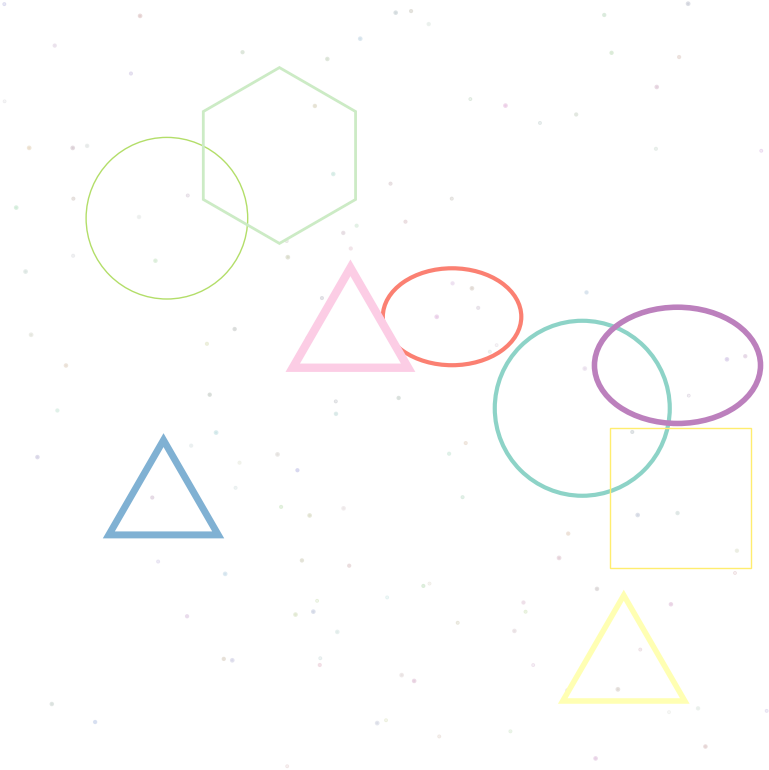[{"shape": "circle", "thickness": 1.5, "radius": 0.57, "center": [0.756, 0.47]}, {"shape": "triangle", "thickness": 2, "radius": 0.46, "center": [0.81, 0.135]}, {"shape": "oval", "thickness": 1.5, "radius": 0.45, "center": [0.587, 0.589]}, {"shape": "triangle", "thickness": 2.5, "radius": 0.41, "center": [0.212, 0.346]}, {"shape": "circle", "thickness": 0.5, "radius": 0.52, "center": [0.217, 0.717]}, {"shape": "triangle", "thickness": 3, "radius": 0.43, "center": [0.455, 0.566]}, {"shape": "oval", "thickness": 2, "radius": 0.54, "center": [0.88, 0.526]}, {"shape": "hexagon", "thickness": 1, "radius": 0.57, "center": [0.363, 0.798]}, {"shape": "square", "thickness": 0.5, "radius": 0.46, "center": [0.884, 0.353]}]